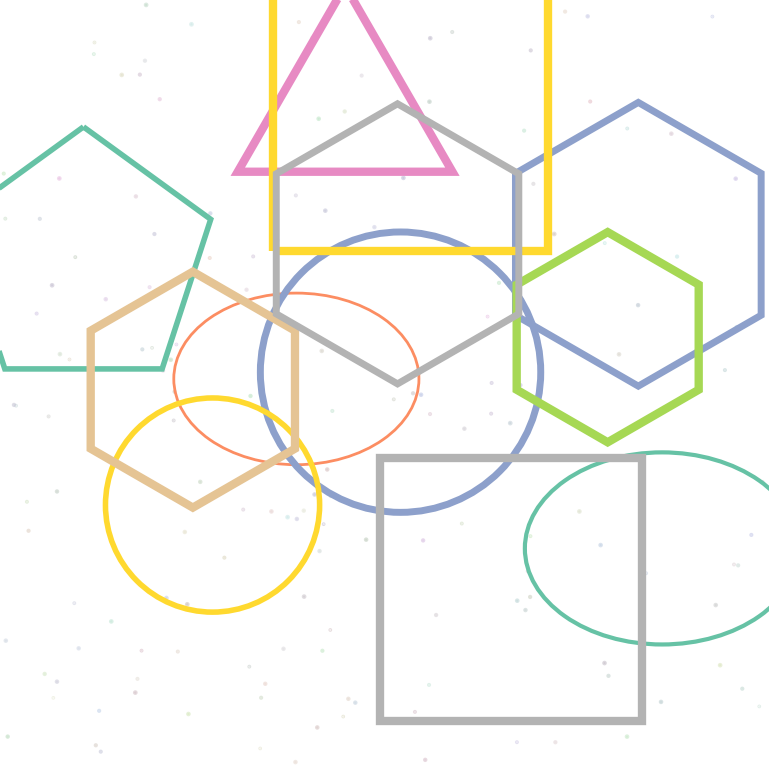[{"shape": "pentagon", "thickness": 2, "radius": 0.87, "center": [0.108, 0.661]}, {"shape": "oval", "thickness": 1.5, "radius": 0.89, "center": [0.86, 0.288]}, {"shape": "oval", "thickness": 1, "radius": 0.8, "center": [0.385, 0.508]}, {"shape": "hexagon", "thickness": 2.5, "radius": 0.92, "center": [0.829, 0.683]}, {"shape": "circle", "thickness": 2.5, "radius": 0.91, "center": [0.52, 0.517]}, {"shape": "triangle", "thickness": 3, "radius": 0.8, "center": [0.448, 0.857]}, {"shape": "hexagon", "thickness": 3, "radius": 0.68, "center": [0.789, 0.562]}, {"shape": "circle", "thickness": 2, "radius": 0.7, "center": [0.276, 0.344]}, {"shape": "square", "thickness": 3, "radius": 0.89, "center": [0.533, 0.853]}, {"shape": "hexagon", "thickness": 3, "radius": 0.77, "center": [0.25, 0.494]}, {"shape": "hexagon", "thickness": 2.5, "radius": 0.91, "center": [0.516, 0.683]}, {"shape": "square", "thickness": 3, "radius": 0.85, "center": [0.664, 0.234]}]